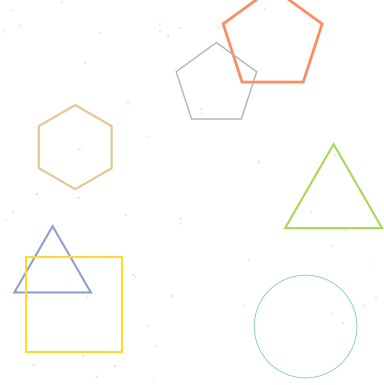[{"shape": "circle", "thickness": 0.5, "radius": 0.67, "center": [0.794, 0.152]}, {"shape": "pentagon", "thickness": 2, "radius": 0.68, "center": [0.708, 0.896]}, {"shape": "triangle", "thickness": 1.5, "radius": 0.57, "center": [0.137, 0.298]}, {"shape": "triangle", "thickness": 1.5, "radius": 0.73, "center": [0.867, 0.48]}, {"shape": "square", "thickness": 1.5, "radius": 0.62, "center": [0.192, 0.209]}, {"shape": "hexagon", "thickness": 1.5, "radius": 0.55, "center": [0.195, 0.618]}, {"shape": "pentagon", "thickness": 1, "radius": 0.55, "center": [0.562, 0.78]}]